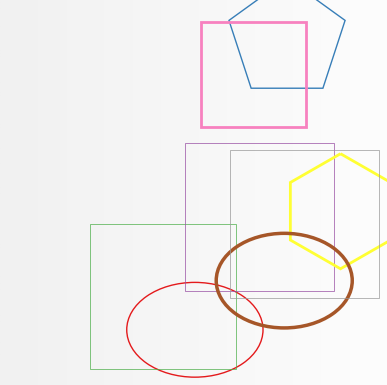[{"shape": "oval", "thickness": 1, "radius": 0.88, "center": [0.503, 0.143]}, {"shape": "pentagon", "thickness": 1, "radius": 0.79, "center": [0.741, 0.898]}, {"shape": "square", "thickness": 0.5, "radius": 0.94, "center": [0.421, 0.23]}, {"shape": "square", "thickness": 0.5, "radius": 0.97, "center": [0.67, 0.436]}, {"shape": "hexagon", "thickness": 2, "radius": 0.75, "center": [0.879, 0.451]}, {"shape": "oval", "thickness": 2.5, "radius": 0.88, "center": [0.734, 0.271]}, {"shape": "square", "thickness": 2, "radius": 0.68, "center": [0.653, 0.806]}, {"shape": "square", "thickness": 0.5, "radius": 0.97, "center": [0.786, 0.418]}]